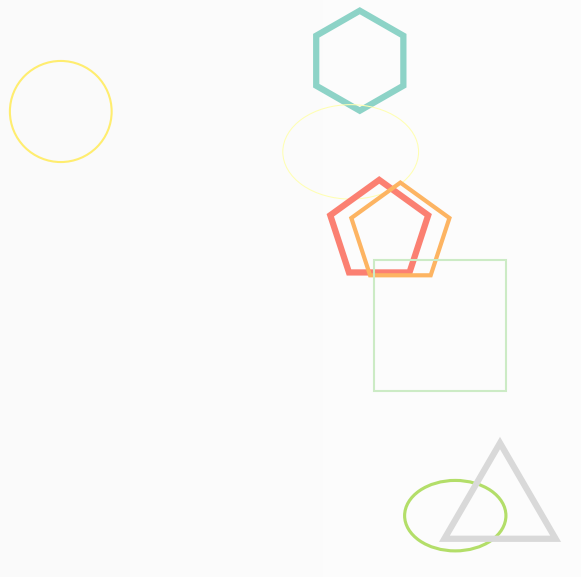[{"shape": "hexagon", "thickness": 3, "radius": 0.43, "center": [0.619, 0.894]}, {"shape": "oval", "thickness": 0.5, "radius": 0.58, "center": [0.603, 0.736]}, {"shape": "pentagon", "thickness": 3, "radius": 0.44, "center": [0.652, 0.599]}, {"shape": "pentagon", "thickness": 2, "radius": 0.44, "center": [0.689, 0.594]}, {"shape": "oval", "thickness": 1.5, "radius": 0.44, "center": [0.783, 0.106]}, {"shape": "triangle", "thickness": 3, "radius": 0.55, "center": [0.86, 0.121]}, {"shape": "square", "thickness": 1, "radius": 0.57, "center": [0.757, 0.436]}, {"shape": "circle", "thickness": 1, "radius": 0.44, "center": [0.105, 0.806]}]